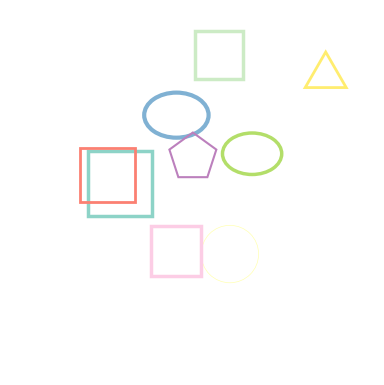[{"shape": "square", "thickness": 2.5, "radius": 0.42, "center": [0.312, 0.523]}, {"shape": "circle", "thickness": 0.5, "radius": 0.37, "center": [0.597, 0.34]}, {"shape": "square", "thickness": 2, "radius": 0.36, "center": [0.28, 0.546]}, {"shape": "oval", "thickness": 3, "radius": 0.42, "center": [0.458, 0.701]}, {"shape": "oval", "thickness": 2.5, "radius": 0.38, "center": [0.655, 0.601]}, {"shape": "square", "thickness": 2.5, "radius": 0.33, "center": [0.458, 0.348]}, {"shape": "pentagon", "thickness": 1.5, "radius": 0.32, "center": [0.501, 0.592]}, {"shape": "square", "thickness": 2.5, "radius": 0.31, "center": [0.568, 0.857]}, {"shape": "triangle", "thickness": 2, "radius": 0.31, "center": [0.846, 0.803]}]